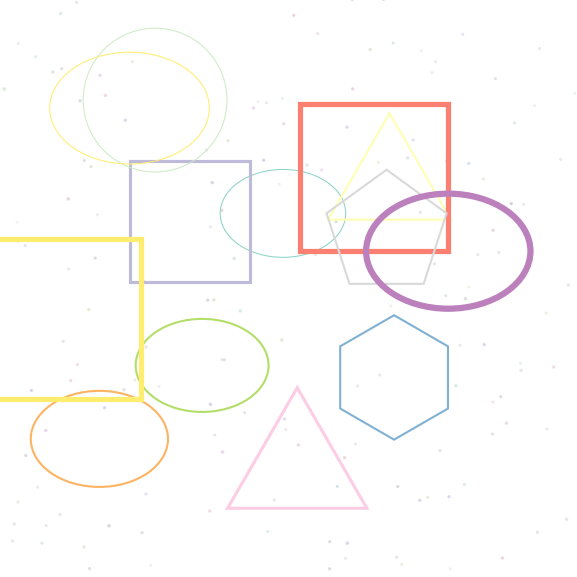[{"shape": "oval", "thickness": 0.5, "radius": 0.54, "center": [0.49, 0.63]}, {"shape": "triangle", "thickness": 1, "radius": 0.61, "center": [0.675, 0.68]}, {"shape": "square", "thickness": 1.5, "radius": 0.52, "center": [0.33, 0.616]}, {"shape": "square", "thickness": 2.5, "radius": 0.64, "center": [0.647, 0.692]}, {"shape": "hexagon", "thickness": 1, "radius": 0.54, "center": [0.682, 0.346]}, {"shape": "oval", "thickness": 1, "radius": 0.59, "center": [0.172, 0.239]}, {"shape": "oval", "thickness": 1, "radius": 0.58, "center": [0.35, 0.366]}, {"shape": "triangle", "thickness": 1.5, "radius": 0.7, "center": [0.515, 0.189]}, {"shape": "pentagon", "thickness": 1, "radius": 0.55, "center": [0.669, 0.596]}, {"shape": "oval", "thickness": 3, "radius": 0.71, "center": [0.776, 0.564]}, {"shape": "circle", "thickness": 0.5, "radius": 0.62, "center": [0.269, 0.826]}, {"shape": "square", "thickness": 2.5, "radius": 0.69, "center": [0.107, 0.447]}, {"shape": "oval", "thickness": 0.5, "radius": 0.69, "center": [0.224, 0.812]}]